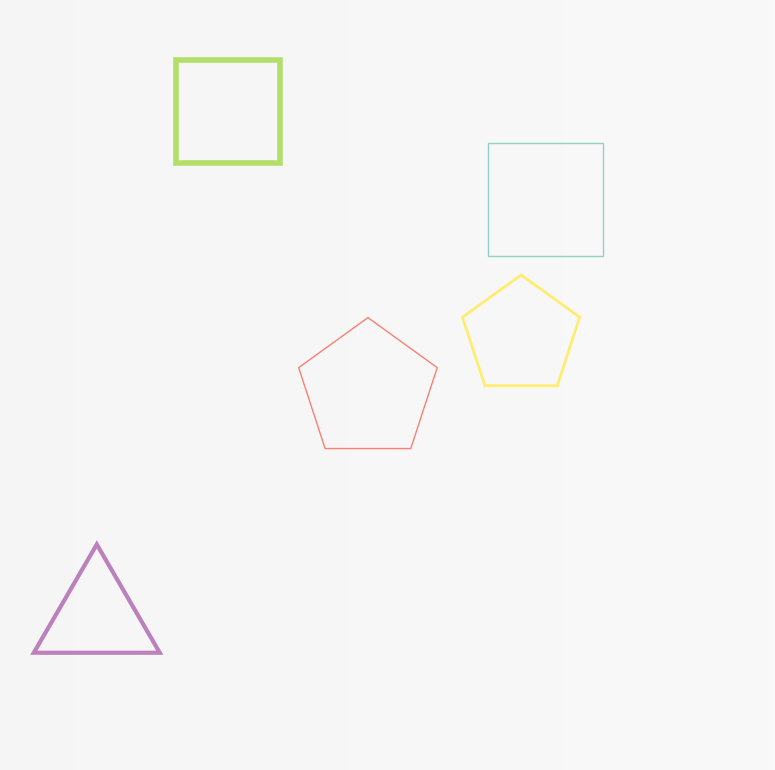[{"shape": "square", "thickness": 0.5, "radius": 0.37, "center": [0.704, 0.741]}, {"shape": "pentagon", "thickness": 0.5, "radius": 0.47, "center": [0.475, 0.494]}, {"shape": "square", "thickness": 2, "radius": 0.33, "center": [0.294, 0.855]}, {"shape": "triangle", "thickness": 1.5, "radius": 0.47, "center": [0.125, 0.199]}, {"shape": "pentagon", "thickness": 1, "radius": 0.4, "center": [0.672, 0.563]}]